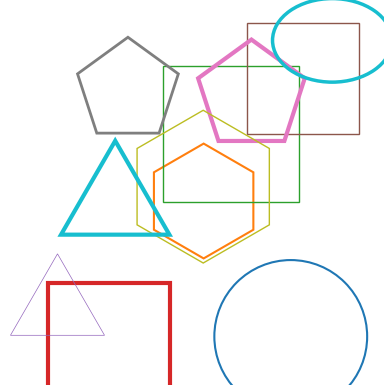[{"shape": "circle", "thickness": 1.5, "radius": 0.99, "center": [0.755, 0.126]}, {"shape": "hexagon", "thickness": 1.5, "radius": 0.75, "center": [0.529, 0.478]}, {"shape": "square", "thickness": 1, "radius": 0.88, "center": [0.601, 0.652]}, {"shape": "square", "thickness": 3, "radius": 0.79, "center": [0.282, 0.106]}, {"shape": "triangle", "thickness": 0.5, "radius": 0.71, "center": [0.149, 0.2]}, {"shape": "square", "thickness": 1, "radius": 0.72, "center": [0.787, 0.796]}, {"shape": "pentagon", "thickness": 3, "radius": 0.73, "center": [0.653, 0.752]}, {"shape": "pentagon", "thickness": 2, "radius": 0.69, "center": [0.332, 0.766]}, {"shape": "hexagon", "thickness": 1, "radius": 0.99, "center": [0.528, 0.515]}, {"shape": "oval", "thickness": 2.5, "radius": 0.78, "center": [0.863, 0.895]}, {"shape": "triangle", "thickness": 3, "radius": 0.81, "center": [0.299, 0.472]}]